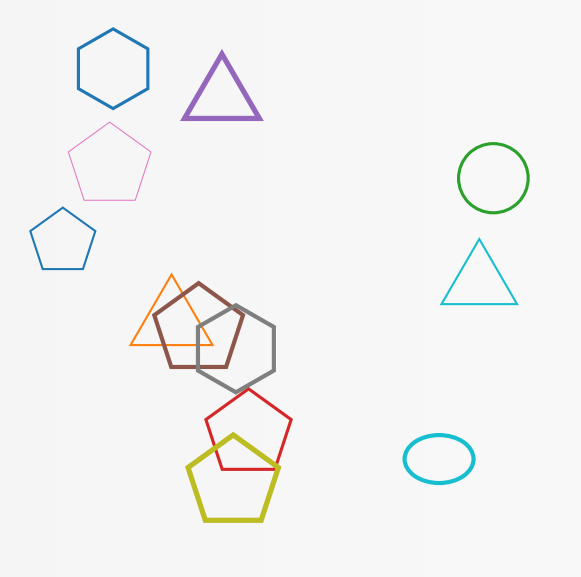[{"shape": "hexagon", "thickness": 1.5, "radius": 0.34, "center": [0.195, 0.88]}, {"shape": "pentagon", "thickness": 1, "radius": 0.29, "center": [0.108, 0.581]}, {"shape": "triangle", "thickness": 1, "radius": 0.41, "center": [0.295, 0.442]}, {"shape": "circle", "thickness": 1.5, "radius": 0.3, "center": [0.849, 0.691]}, {"shape": "pentagon", "thickness": 1.5, "radius": 0.39, "center": [0.428, 0.249]}, {"shape": "triangle", "thickness": 2.5, "radius": 0.37, "center": [0.382, 0.831]}, {"shape": "pentagon", "thickness": 2, "radius": 0.4, "center": [0.342, 0.429]}, {"shape": "pentagon", "thickness": 0.5, "radius": 0.37, "center": [0.189, 0.713]}, {"shape": "hexagon", "thickness": 2, "radius": 0.38, "center": [0.406, 0.395]}, {"shape": "pentagon", "thickness": 2.5, "radius": 0.41, "center": [0.401, 0.164]}, {"shape": "triangle", "thickness": 1, "radius": 0.38, "center": [0.825, 0.51]}, {"shape": "oval", "thickness": 2, "radius": 0.3, "center": [0.755, 0.204]}]